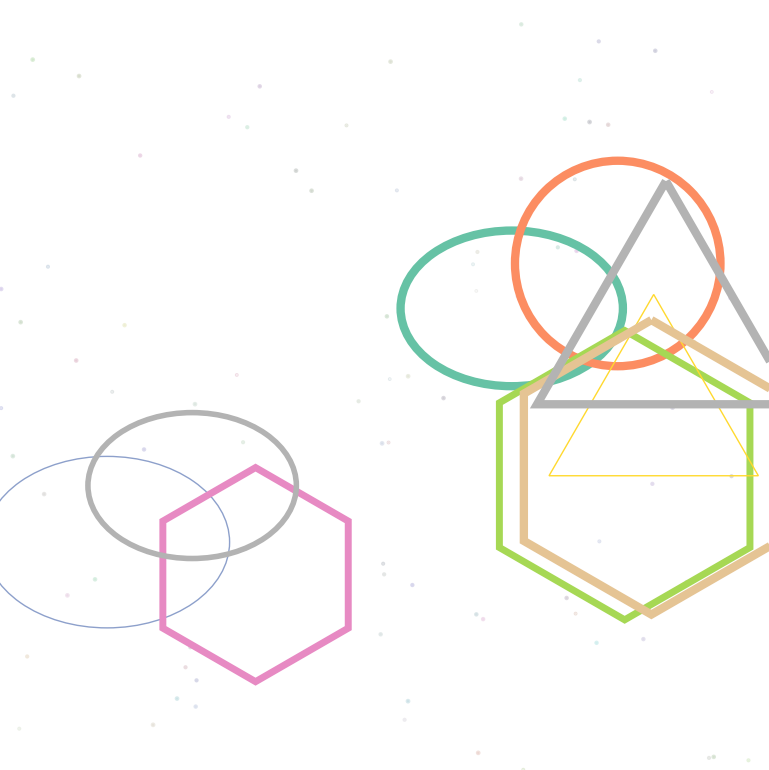[{"shape": "oval", "thickness": 3, "radius": 0.72, "center": [0.665, 0.6]}, {"shape": "circle", "thickness": 3, "radius": 0.67, "center": [0.802, 0.658]}, {"shape": "oval", "thickness": 0.5, "radius": 0.8, "center": [0.139, 0.296]}, {"shape": "hexagon", "thickness": 2.5, "radius": 0.7, "center": [0.332, 0.254]}, {"shape": "hexagon", "thickness": 2.5, "radius": 0.94, "center": [0.811, 0.383]}, {"shape": "triangle", "thickness": 0.5, "radius": 0.78, "center": [0.849, 0.461]}, {"shape": "hexagon", "thickness": 3, "radius": 0.96, "center": [0.846, 0.393]}, {"shape": "oval", "thickness": 2, "radius": 0.68, "center": [0.25, 0.369]}, {"shape": "triangle", "thickness": 3, "radius": 0.97, "center": [0.865, 0.572]}]